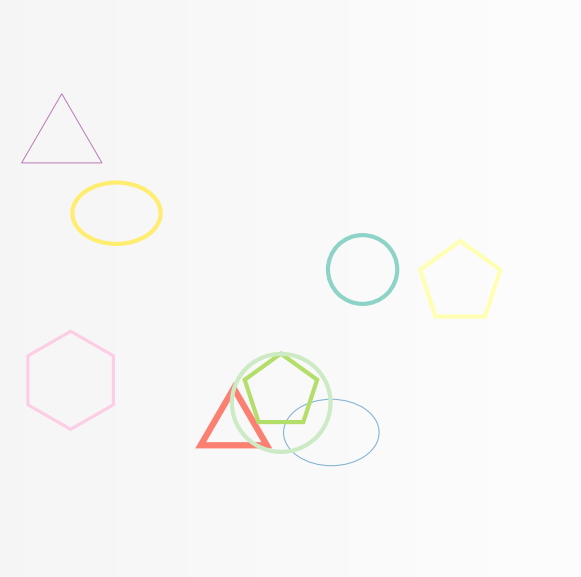[{"shape": "circle", "thickness": 2, "radius": 0.3, "center": [0.624, 0.532]}, {"shape": "pentagon", "thickness": 2, "radius": 0.36, "center": [0.792, 0.509]}, {"shape": "triangle", "thickness": 3, "radius": 0.33, "center": [0.402, 0.261]}, {"shape": "oval", "thickness": 0.5, "radius": 0.41, "center": [0.57, 0.25]}, {"shape": "pentagon", "thickness": 2, "radius": 0.33, "center": [0.483, 0.321]}, {"shape": "hexagon", "thickness": 1.5, "radius": 0.42, "center": [0.122, 0.341]}, {"shape": "triangle", "thickness": 0.5, "radius": 0.4, "center": [0.106, 0.757]}, {"shape": "circle", "thickness": 2, "radius": 0.42, "center": [0.484, 0.301]}, {"shape": "oval", "thickness": 2, "radius": 0.38, "center": [0.2, 0.63]}]